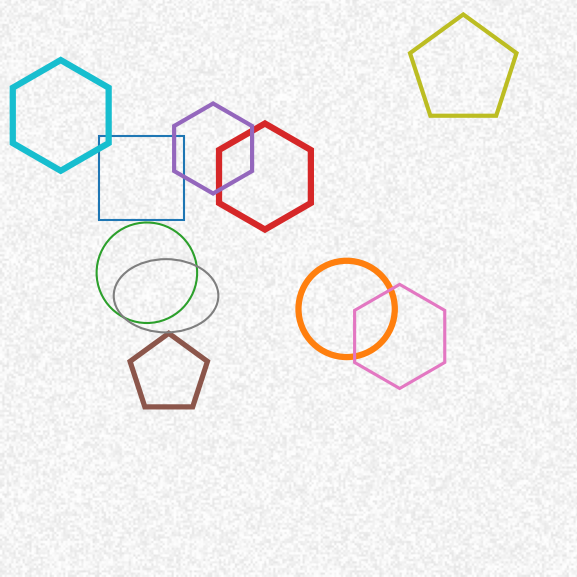[{"shape": "square", "thickness": 1, "radius": 0.37, "center": [0.245, 0.691]}, {"shape": "circle", "thickness": 3, "radius": 0.42, "center": [0.6, 0.464]}, {"shape": "circle", "thickness": 1, "radius": 0.44, "center": [0.254, 0.527]}, {"shape": "hexagon", "thickness": 3, "radius": 0.46, "center": [0.459, 0.693]}, {"shape": "hexagon", "thickness": 2, "radius": 0.39, "center": [0.369, 0.742]}, {"shape": "pentagon", "thickness": 2.5, "radius": 0.35, "center": [0.292, 0.352]}, {"shape": "hexagon", "thickness": 1.5, "radius": 0.45, "center": [0.692, 0.417]}, {"shape": "oval", "thickness": 1, "radius": 0.45, "center": [0.288, 0.487]}, {"shape": "pentagon", "thickness": 2, "radius": 0.48, "center": [0.802, 0.877]}, {"shape": "hexagon", "thickness": 3, "radius": 0.48, "center": [0.105, 0.799]}]